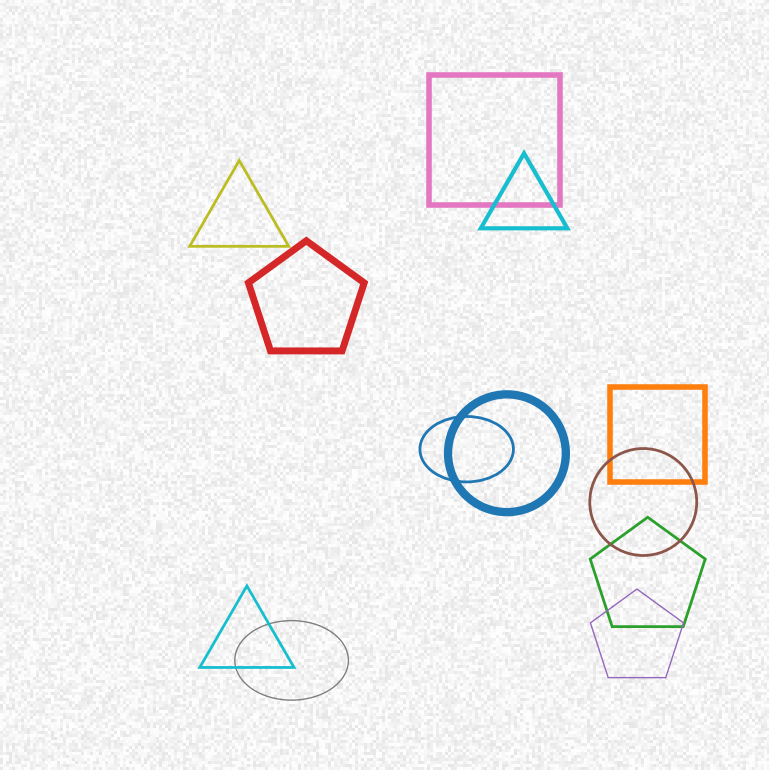[{"shape": "circle", "thickness": 3, "radius": 0.38, "center": [0.658, 0.411]}, {"shape": "oval", "thickness": 1, "radius": 0.3, "center": [0.606, 0.417]}, {"shape": "square", "thickness": 2, "radius": 0.31, "center": [0.854, 0.436]}, {"shape": "pentagon", "thickness": 1, "radius": 0.39, "center": [0.841, 0.25]}, {"shape": "pentagon", "thickness": 2.5, "radius": 0.4, "center": [0.398, 0.608]}, {"shape": "pentagon", "thickness": 0.5, "radius": 0.32, "center": [0.827, 0.171]}, {"shape": "circle", "thickness": 1, "radius": 0.35, "center": [0.835, 0.348]}, {"shape": "square", "thickness": 2, "radius": 0.42, "center": [0.642, 0.818]}, {"shape": "oval", "thickness": 0.5, "radius": 0.37, "center": [0.379, 0.142]}, {"shape": "triangle", "thickness": 1, "radius": 0.37, "center": [0.311, 0.717]}, {"shape": "triangle", "thickness": 1.5, "radius": 0.32, "center": [0.681, 0.736]}, {"shape": "triangle", "thickness": 1, "radius": 0.35, "center": [0.321, 0.168]}]